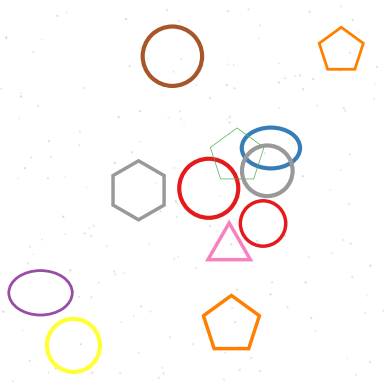[{"shape": "circle", "thickness": 2.5, "radius": 0.29, "center": [0.683, 0.42]}, {"shape": "circle", "thickness": 3, "radius": 0.38, "center": [0.542, 0.511]}, {"shape": "oval", "thickness": 3, "radius": 0.38, "center": [0.704, 0.616]}, {"shape": "pentagon", "thickness": 0.5, "radius": 0.37, "center": [0.616, 0.594]}, {"shape": "oval", "thickness": 2, "radius": 0.41, "center": [0.105, 0.239]}, {"shape": "pentagon", "thickness": 2, "radius": 0.3, "center": [0.886, 0.869]}, {"shape": "pentagon", "thickness": 2.5, "radius": 0.38, "center": [0.601, 0.156]}, {"shape": "circle", "thickness": 3, "radius": 0.34, "center": [0.191, 0.103]}, {"shape": "circle", "thickness": 3, "radius": 0.39, "center": [0.448, 0.854]}, {"shape": "triangle", "thickness": 2.5, "radius": 0.32, "center": [0.595, 0.357]}, {"shape": "hexagon", "thickness": 2.5, "radius": 0.38, "center": [0.36, 0.506]}, {"shape": "circle", "thickness": 3, "radius": 0.33, "center": [0.694, 0.556]}]